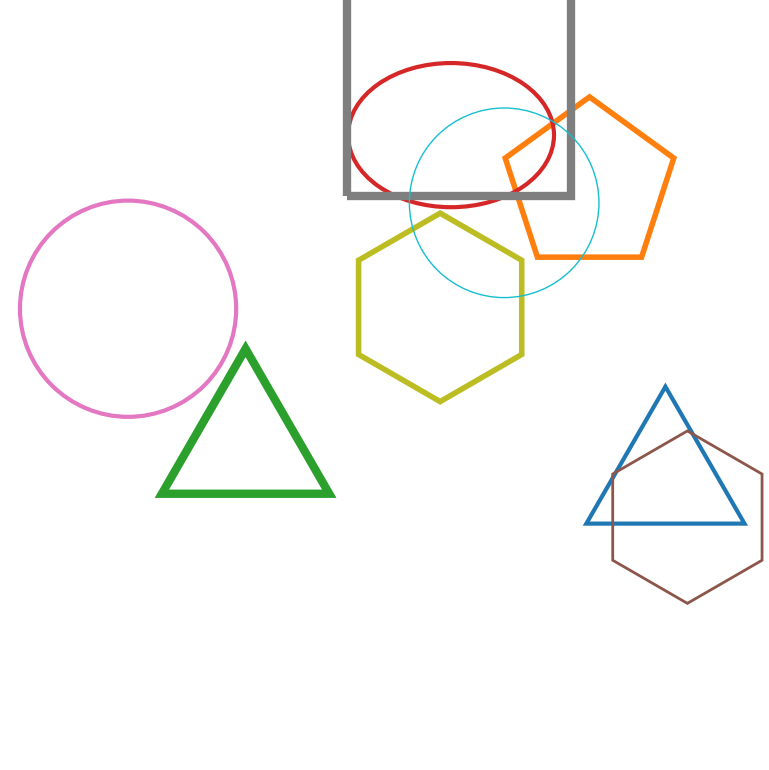[{"shape": "triangle", "thickness": 1.5, "radius": 0.59, "center": [0.864, 0.379]}, {"shape": "pentagon", "thickness": 2, "radius": 0.58, "center": [0.766, 0.759]}, {"shape": "triangle", "thickness": 3, "radius": 0.63, "center": [0.319, 0.422]}, {"shape": "oval", "thickness": 1.5, "radius": 0.67, "center": [0.586, 0.825]}, {"shape": "hexagon", "thickness": 1, "radius": 0.56, "center": [0.893, 0.328]}, {"shape": "circle", "thickness": 1.5, "radius": 0.7, "center": [0.166, 0.599]}, {"shape": "square", "thickness": 3, "radius": 0.73, "center": [0.596, 0.89]}, {"shape": "hexagon", "thickness": 2, "radius": 0.61, "center": [0.572, 0.601]}, {"shape": "circle", "thickness": 0.5, "radius": 0.62, "center": [0.655, 0.737]}]